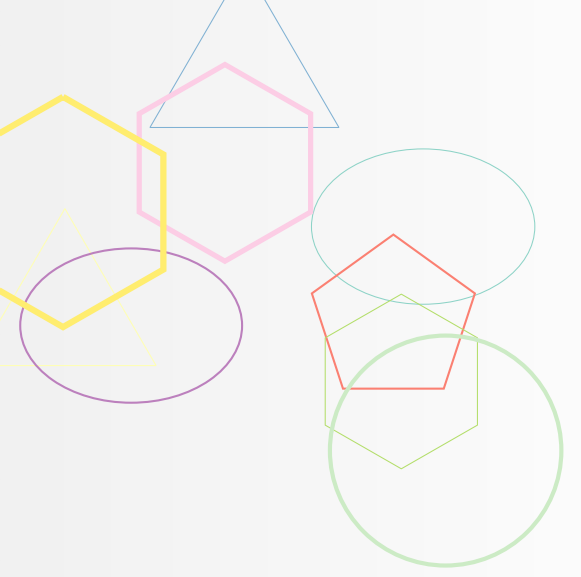[{"shape": "oval", "thickness": 0.5, "radius": 0.96, "center": [0.728, 0.607]}, {"shape": "triangle", "thickness": 0.5, "radius": 0.91, "center": [0.112, 0.457]}, {"shape": "pentagon", "thickness": 1, "radius": 0.74, "center": [0.677, 0.445]}, {"shape": "triangle", "thickness": 0.5, "radius": 0.94, "center": [0.421, 0.872]}, {"shape": "hexagon", "thickness": 0.5, "radius": 0.76, "center": [0.69, 0.339]}, {"shape": "hexagon", "thickness": 2.5, "radius": 0.85, "center": [0.387, 0.717]}, {"shape": "oval", "thickness": 1, "radius": 0.95, "center": [0.226, 0.435]}, {"shape": "circle", "thickness": 2, "radius": 1.0, "center": [0.767, 0.219]}, {"shape": "hexagon", "thickness": 3, "radius": 1.0, "center": [0.108, 0.632]}]